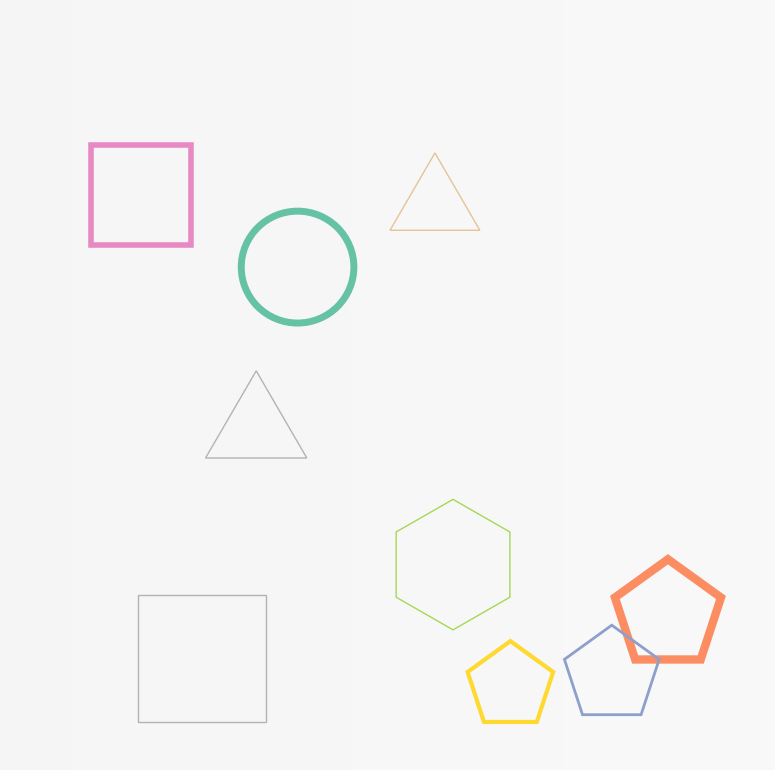[{"shape": "circle", "thickness": 2.5, "radius": 0.36, "center": [0.384, 0.653]}, {"shape": "pentagon", "thickness": 3, "radius": 0.36, "center": [0.862, 0.202]}, {"shape": "pentagon", "thickness": 1, "radius": 0.32, "center": [0.789, 0.124]}, {"shape": "square", "thickness": 2, "radius": 0.32, "center": [0.181, 0.747]}, {"shape": "hexagon", "thickness": 0.5, "radius": 0.42, "center": [0.585, 0.267]}, {"shape": "pentagon", "thickness": 1.5, "radius": 0.29, "center": [0.659, 0.109]}, {"shape": "triangle", "thickness": 0.5, "radius": 0.33, "center": [0.561, 0.734]}, {"shape": "triangle", "thickness": 0.5, "radius": 0.38, "center": [0.331, 0.443]}, {"shape": "square", "thickness": 0.5, "radius": 0.41, "center": [0.26, 0.145]}]